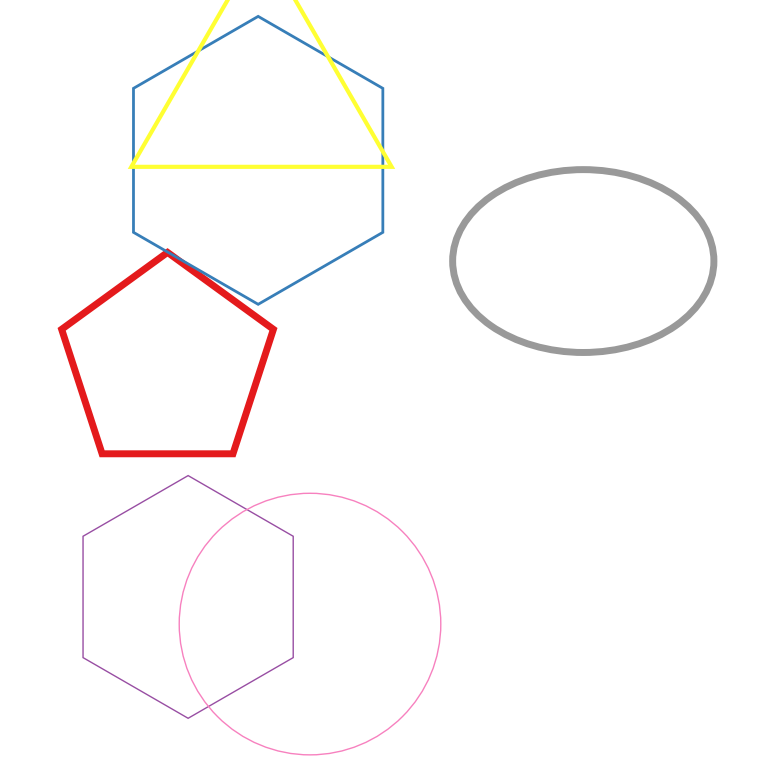[{"shape": "pentagon", "thickness": 2.5, "radius": 0.72, "center": [0.218, 0.528]}, {"shape": "hexagon", "thickness": 1, "radius": 0.93, "center": [0.335, 0.792]}, {"shape": "hexagon", "thickness": 0.5, "radius": 0.79, "center": [0.244, 0.225]}, {"shape": "triangle", "thickness": 1.5, "radius": 0.98, "center": [0.34, 0.881]}, {"shape": "circle", "thickness": 0.5, "radius": 0.85, "center": [0.403, 0.19]}, {"shape": "oval", "thickness": 2.5, "radius": 0.85, "center": [0.757, 0.661]}]